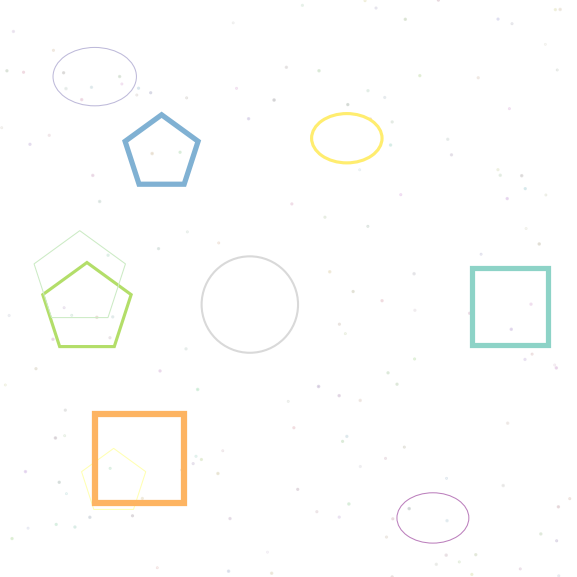[{"shape": "square", "thickness": 2.5, "radius": 0.33, "center": [0.883, 0.469]}, {"shape": "pentagon", "thickness": 0.5, "radius": 0.29, "center": [0.197, 0.164]}, {"shape": "oval", "thickness": 0.5, "radius": 0.36, "center": [0.164, 0.866]}, {"shape": "pentagon", "thickness": 2.5, "radius": 0.33, "center": [0.28, 0.734]}, {"shape": "square", "thickness": 3, "radius": 0.38, "center": [0.242, 0.205]}, {"shape": "pentagon", "thickness": 1.5, "radius": 0.4, "center": [0.151, 0.464]}, {"shape": "circle", "thickness": 1, "radius": 0.42, "center": [0.433, 0.472]}, {"shape": "oval", "thickness": 0.5, "radius": 0.31, "center": [0.75, 0.102]}, {"shape": "pentagon", "thickness": 0.5, "radius": 0.42, "center": [0.138, 0.517]}, {"shape": "oval", "thickness": 1.5, "radius": 0.3, "center": [0.601, 0.76]}]